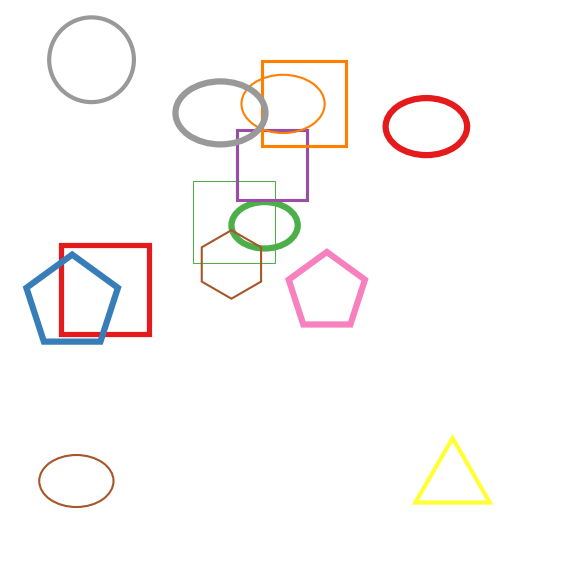[{"shape": "oval", "thickness": 3, "radius": 0.35, "center": [0.738, 0.78]}, {"shape": "square", "thickness": 2.5, "radius": 0.38, "center": [0.182, 0.498]}, {"shape": "pentagon", "thickness": 3, "radius": 0.42, "center": [0.125, 0.475]}, {"shape": "square", "thickness": 0.5, "radius": 0.35, "center": [0.405, 0.615]}, {"shape": "oval", "thickness": 3, "radius": 0.29, "center": [0.458, 0.609]}, {"shape": "square", "thickness": 1.5, "radius": 0.3, "center": [0.471, 0.713]}, {"shape": "square", "thickness": 1.5, "radius": 0.37, "center": [0.527, 0.82]}, {"shape": "oval", "thickness": 1, "radius": 0.36, "center": [0.49, 0.819]}, {"shape": "triangle", "thickness": 2, "radius": 0.37, "center": [0.784, 0.166]}, {"shape": "hexagon", "thickness": 1, "radius": 0.3, "center": [0.401, 0.541]}, {"shape": "oval", "thickness": 1, "radius": 0.32, "center": [0.132, 0.166]}, {"shape": "pentagon", "thickness": 3, "radius": 0.35, "center": [0.566, 0.493]}, {"shape": "circle", "thickness": 2, "radius": 0.37, "center": [0.158, 0.896]}, {"shape": "oval", "thickness": 3, "radius": 0.39, "center": [0.382, 0.804]}]